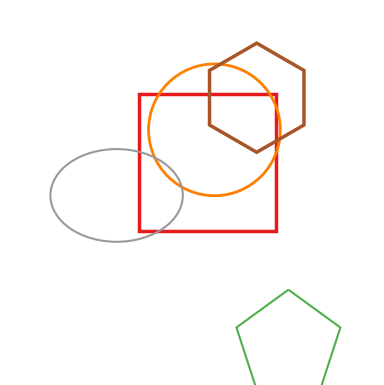[{"shape": "square", "thickness": 2.5, "radius": 0.89, "center": [0.539, 0.578]}, {"shape": "pentagon", "thickness": 1.5, "radius": 0.71, "center": [0.749, 0.106]}, {"shape": "circle", "thickness": 2, "radius": 0.86, "center": [0.557, 0.663]}, {"shape": "hexagon", "thickness": 2.5, "radius": 0.71, "center": [0.667, 0.746]}, {"shape": "oval", "thickness": 1.5, "radius": 0.86, "center": [0.303, 0.492]}]